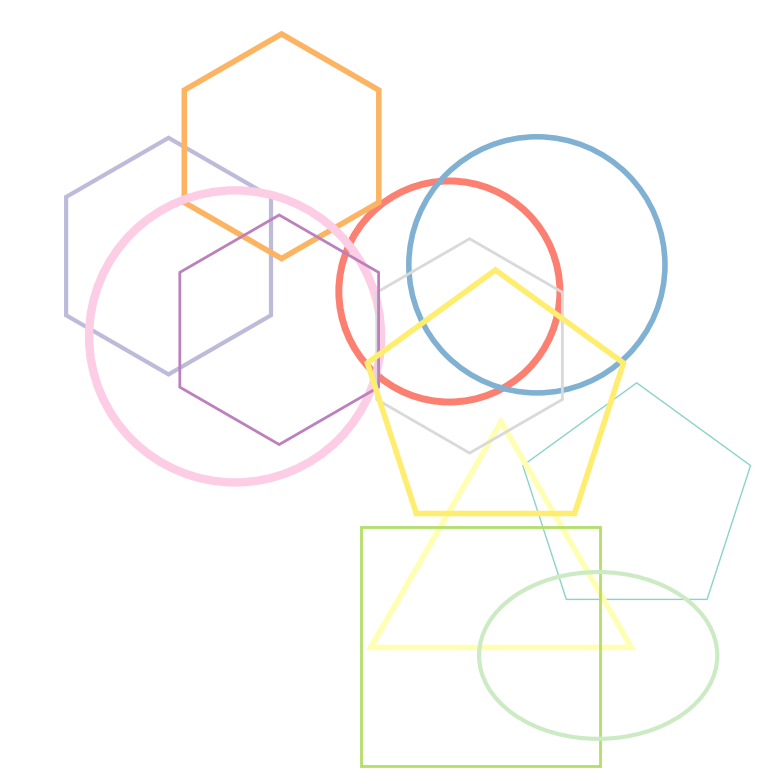[{"shape": "pentagon", "thickness": 0.5, "radius": 0.78, "center": [0.827, 0.347]}, {"shape": "triangle", "thickness": 2, "radius": 0.98, "center": [0.651, 0.257]}, {"shape": "hexagon", "thickness": 1.5, "radius": 0.77, "center": [0.219, 0.667]}, {"shape": "circle", "thickness": 2.5, "radius": 0.72, "center": [0.584, 0.621]}, {"shape": "circle", "thickness": 2, "radius": 0.83, "center": [0.697, 0.656]}, {"shape": "hexagon", "thickness": 2, "radius": 0.73, "center": [0.366, 0.81]}, {"shape": "square", "thickness": 1, "radius": 0.78, "center": [0.624, 0.16]}, {"shape": "circle", "thickness": 3, "radius": 0.95, "center": [0.305, 0.563]}, {"shape": "hexagon", "thickness": 1, "radius": 0.7, "center": [0.61, 0.551]}, {"shape": "hexagon", "thickness": 1, "radius": 0.75, "center": [0.363, 0.572]}, {"shape": "oval", "thickness": 1.5, "radius": 0.77, "center": [0.777, 0.149]}, {"shape": "pentagon", "thickness": 2, "radius": 0.87, "center": [0.643, 0.475]}]